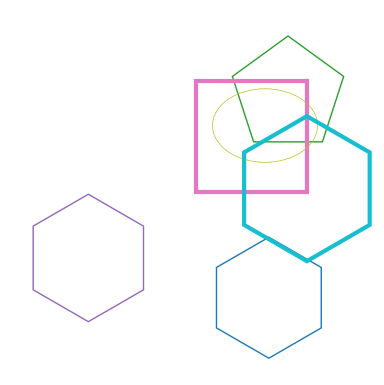[{"shape": "hexagon", "thickness": 1, "radius": 0.79, "center": [0.698, 0.227]}, {"shape": "pentagon", "thickness": 1, "radius": 0.76, "center": [0.748, 0.754]}, {"shape": "hexagon", "thickness": 1, "radius": 0.83, "center": [0.229, 0.33]}, {"shape": "square", "thickness": 3, "radius": 0.72, "center": [0.653, 0.645]}, {"shape": "oval", "thickness": 0.5, "radius": 0.68, "center": [0.688, 0.674]}, {"shape": "hexagon", "thickness": 3, "radius": 0.94, "center": [0.797, 0.51]}]